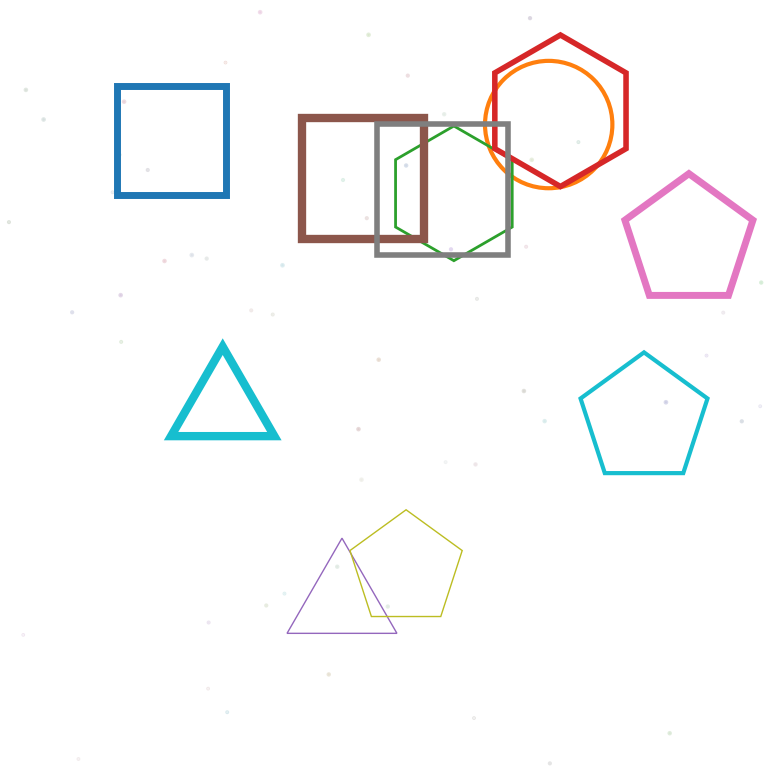[{"shape": "square", "thickness": 2.5, "radius": 0.35, "center": [0.223, 0.818]}, {"shape": "circle", "thickness": 1.5, "radius": 0.41, "center": [0.713, 0.838]}, {"shape": "hexagon", "thickness": 1, "radius": 0.44, "center": [0.589, 0.749]}, {"shape": "hexagon", "thickness": 2, "radius": 0.49, "center": [0.728, 0.856]}, {"shape": "triangle", "thickness": 0.5, "radius": 0.41, "center": [0.444, 0.219]}, {"shape": "square", "thickness": 3, "radius": 0.39, "center": [0.471, 0.768]}, {"shape": "pentagon", "thickness": 2.5, "radius": 0.44, "center": [0.895, 0.687]}, {"shape": "square", "thickness": 2, "radius": 0.42, "center": [0.575, 0.753]}, {"shape": "pentagon", "thickness": 0.5, "radius": 0.38, "center": [0.527, 0.261]}, {"shape": "pentagon", "thickness": 1.5, "radius": 0.43, "center": [0.836, 0.456]}, {"shape": "triangle", "thickness": 3, "radius": 0.39, "center": [0.289, 0.472]}]